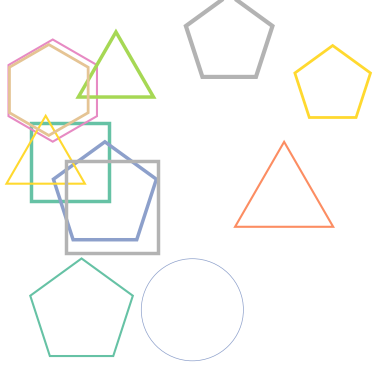[{"shape": "square", "thickness": 2.5, "radius": 0.5, "center": [0.182, 0.579]}, {"shape": "pentagon", "thickness": 1.5, "radius": 0.7, "center": [0.212, 0.189]}, {"shape": "triangle", "thickness": 1.5, "radius": 0.74, "center": [0.738, 0.484]}, {"shape": "circle", "thickness": 0.5, "radius": 0.66, "center": [0.5, 0.195]}, {"shape": "pentagon", "thickness": 2.5, "radius": 0.7, "center": [0.272, 0.491]}, {"shape": "hexagon", "thickness": 1.5, "radius": 0.66, "center": [0.137, 0.765]}, {"shape": "triangle", "thickness": 2.5, "radius": 0.56, "center": [0.301, 0.804]}, {"shape": "pentagon", "thickness": 2, "radius": 0.52, "center": [0.864, 0.778]}, {"shape": "triangle", "thickness": 1.5, "radius": 0.59, "center": [0.119, 0.582]}, {"shape": "hexagon", "thickness": 2, "radius": 0.59, "center": [0.127, 0.766]}, {"shape": "square", "thickness": 2.5, "radius": 0.59, "center": [0.291, 0.462]}, {"shape": "pentagon", "thickness": 3, "radius": 0.59, "center": [0.595, 0.896]}]